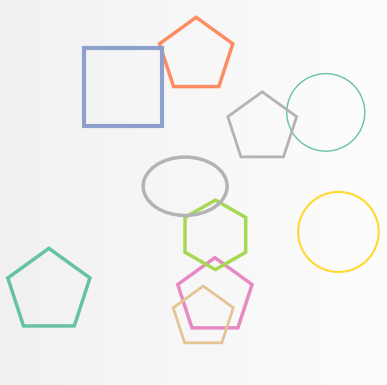[{"shape": "circle", "thickness": 1, "radius": 0.5, "center": [0.841, 0.708]}, {"shape": "pentagon", "thickness": 2.5, "radius": 0.56, "center": [0.126, 0.244]}, {"shape": "pentagon", "thickness": 2.5, "radius": 0.5, "center": [0.506, 0.856]}, {"shape": "square", "thickness": 3, "radius": 0.5, "center": [0.316, 0.774]}, {"shape": "pentagon", "thickness": 2.5, "radius": 0.5, "center": [0.555, 0.23]}, {"shape": "hexagon", "thickness": 2.5, "radius": 0.45, "center": [0.556, 0.39]}, {"shape": "circle", "thickness": 1.5, "radius": 0.52, "center": [0.873, 0.398]}, {"shape": "pentagon", "thickness": 2, "radius": 0.41, "center": [0.525, 0.175]}, {"shape": "pentagon", "thickness": 2, "radius": 0.47, "center": [0.677, 0.668]}, {"shape": "oval", "thickness": 2.5, "radius": 0.54, "center": [0.478, 0.516]}]